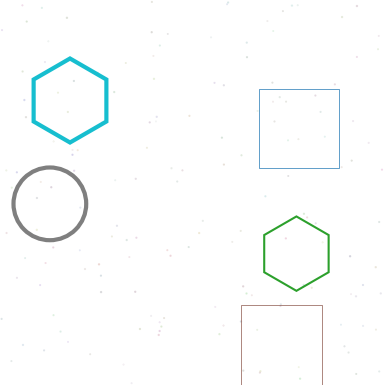[{"shape": "square", "thickness": 0.5, "radius": 0.52, "center": [0.777, 0.666]}, {"shape": "hexagon", "thickness": 1.5, "radius": 0.48, "center": [0.77, 0.341]}, {"shape": "square", "thickness": 0.5, "radius": 0.53, "center": [0.731, 0.103]}, {"shape": "circle", "thickness": 3, "radius": 0.47, "center": [0.129, 0.471]}, {"shape": "hexagon", "thickness": 3, "radius": 0.55, "center": [0.182, 0.739]}]